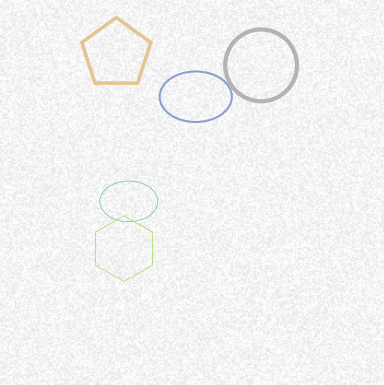[{"shape": "oval", "thickness": 0.5, "radius": 0.38, "center": [0.335, 0.477]}, {"shape": "oval", "thickness": 1.5, "radius": 0.47, "center": [0.508, 0.749]}, {"shape": "hexagon", "thickness": 0.5, "radius": 0.43, "center": [0.322, 0.354]}, {"shape": "pentagon", "thickness": 2.5, "radius": 0.47, "center": [0.302, 0.86]}, {"shape": "circle", "thickness": 3, "radius": 0.47, "center": [0.678, 0.83]}]